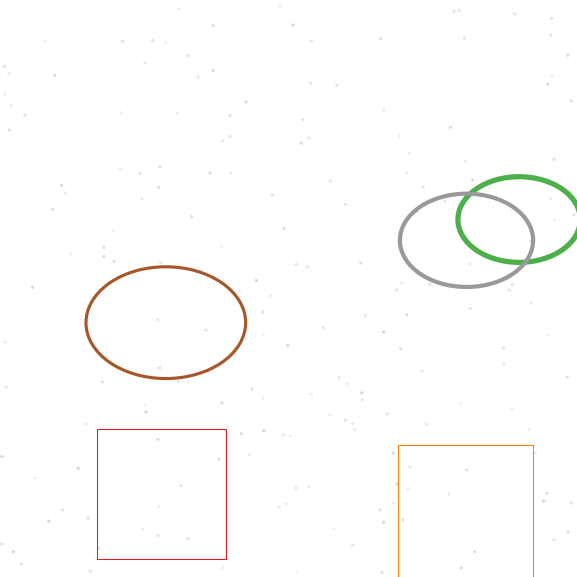[{"shape": "square", "thickness": 0.5, "radius": 0.56, "center": [0.28, 0.144]}, {"shape": "oval", "thickness": 2.5, "radius": 0.53, "center": [0.899, 0.619]}, {"shape": "square", "thickness": 0.5, "radius": 0.58, "center": [0.807, 0.112]}, {"shape": "oval", "thickness": 1.5, "radius": 0.69, "center": [0.287, 0.44]}, {"shape": "oval", "thickness": 2, "radius": 0.58, "center": [0.808, 0.583]}]